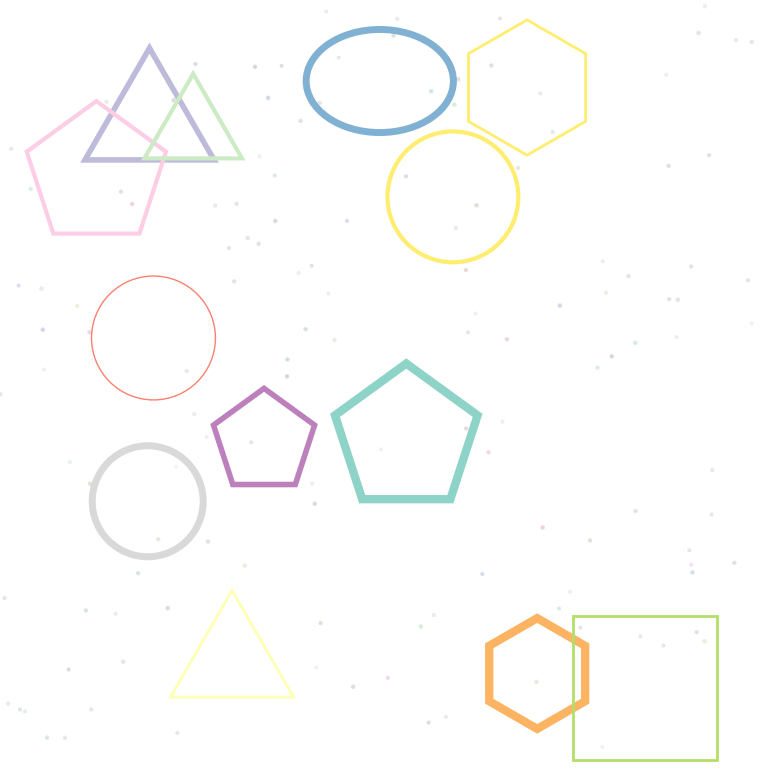[{"shape": "pentagon", "thickness": 3, "radius": 0.49, "center": [0.528, 0.43]}, {"shape": "triangle", "thickness": 1, "radius": 0.46, "center": [0.301, 0.141]}, {"shape": "triangle", "thickness": 2, "radius": 0.48, "center": [0.194, 0.841]}, {"shape": "circle", "thickness": 0.5, "radius": 0.4, "center": [0.199, 0.561]}, {"shape": "oval", "thickness": 2.5, "radius": 0.48, "center": [0.493, 0.895]}, {"shape": "hexagon", "thickness": 3, "radius": 0.36, "center": [0.698, 0.125]}, {"shape": "square", "thickness": 1, "radius": 0.47, "center": [0.837, 0.107]}, {"shape": "pentagon", "thickness": 1.5, "radius": 0.48, "center": [0.125, 0.774]}, {"shape": "circle", "thickness": 2.5, "radius": 0.36, "center": [0.192, 0.349]}, {"shape": "pentagon", "thickness": 2, "radius": 0.35, "center": [0.343, 0.427]}, {"shape": "triangle", "thickness": 1.5, "radius": 0.37, "center": [0.251, 0.831]}, {"shape": "circle", "thickness": 1.5, "radius": 0.42, "center": [0.588, 0.744]}, {"shape": "hexagon", "thickness": 1, "radius": 0.44, "center": [0.684, 0.886]}]